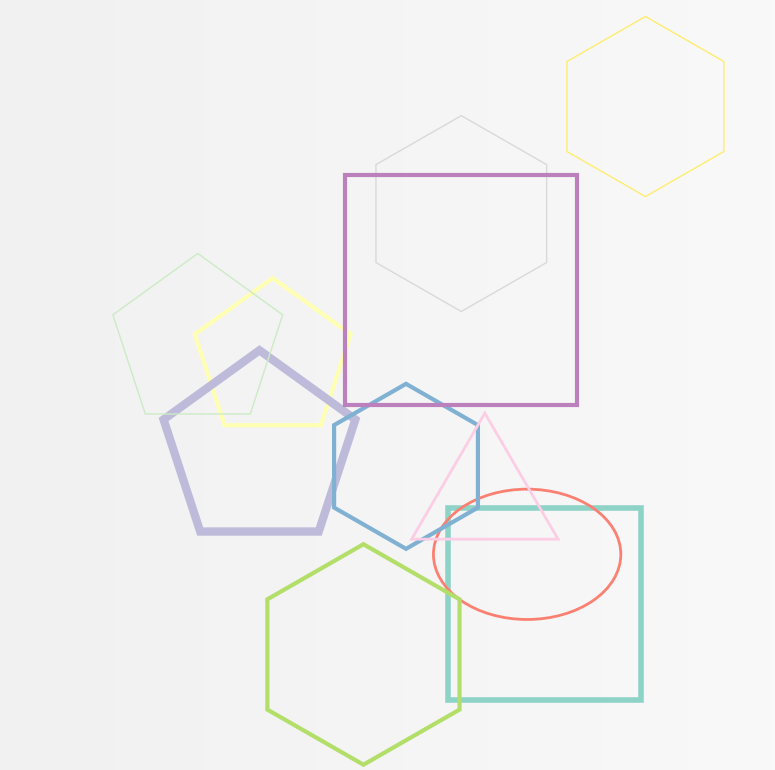[{"shape": "square", "thickness": 2, "radius": 0.62, "center": [0.703, 0.216]}, {"shape": "pentagon", "thickness": 1.5, "radius": 0.53, "center": [0.352, 0.533]}, {"shape": "pentagon", "thickness": 3, "radius": 0.65, "center": [0.335, 0.415]}, {"shape": "oval", "thickness": 1, "radius": 0.6, "center": [0.68, 0.28]}, {"shape": "hexagon", "thickness": 1.5, "radius": 0.54, "center": [0.524, 0.394]}, {"shape": "hexagon", "thickness": 1.5, "radius": 0.72, "center": [0.469, 0.15]}, {"shape": "triangle", "thickness": 1, "radius": 0.55, "center": [0.626, 0.354]}, {"shape": "hexagon", "thickness": 0.5, "radius": 0.64, "center": [0.595, 0.723]}, {"shape": "square", "thickness": 1.5, "radius": 0.75, "center": [0.595, 0.623]}, {"shape": "pentagon", "thickness": 0.5, "radius": 0.58, "center": [0.255, 0.556]}, {"shape": "hexagon", "thickness": 0.5, "radius": 0.58, "center": [0.833, 0.862]}]